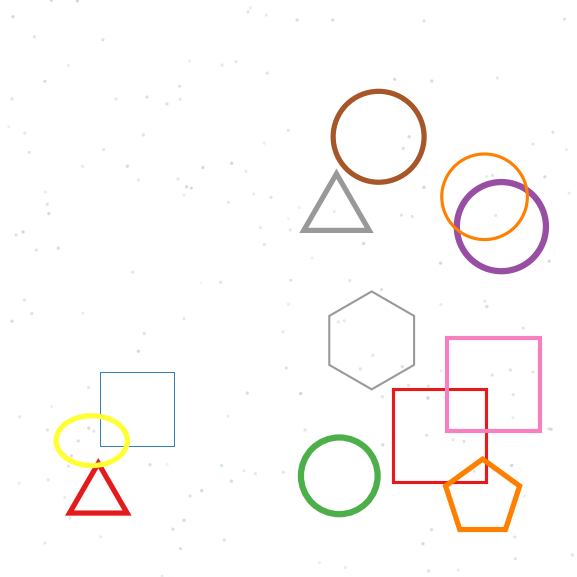[{"shape": "square", "thickness": 1.5, "radius": 0.4, "center": [0.762, 0.244]}, {"shape": "triangle", "thickness": 2.5, "radius": 0.29, "center": [0.17, 0.14]}, {"shape": "square", "thickness": 0.5, "radius": 0.32, "center": [0.237, 0.291]}, {"shape": "circle", "thickness": 3, "radius": 0.33, "center": [0.587, 0.175]}, {"shape": "circle", "thickness": 3, "radius": 0.39, "center": [0.868, 0.607]}, {"shape": "pentagon", "thickness": 2.5, "radius": 0.34, "center": [0.836, 0.137]}, {"shape": "circle", "thickness": 1.5, "radius": 0.37, "center": [0.839, 0.658]}, {"shape": "oval", "thickness": 2.5, "radius": 0.31, "center": [0.159, 0.236]}, {"shape": "circle", "thickness": 2.5, "radius": 0.39, "center": [0.656, 0.762]}, {"shape": "square", "thickness": 2, "radius": 0.4, "center": [0.855, 0.333]}, {"shape": "triangle", "thickness": 2.5, "radius": 0.33, "center": [0.583, 0.633]}, {"shape": "hexagon", "thickness": 1, "radius": 0.42, "center": [0.644, 0.41]}]